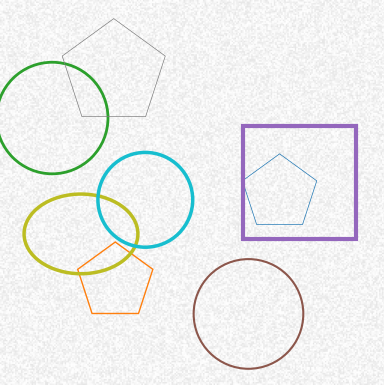[{"shape": "pentagon", "thickness": 0.5, "radius": 0.51, "center": [0.726, 0.499]}, {"shape": "pentagon", "thickness": 1, "radius": 0.51, "center": [0.299, 0.269]}, {"shape": "circle", "thickness": 2, "radius": 0.72, "center": [0.136, 0.693]}, {"shape": "square", "thickness": 3, "radius": 0.74, "center": [0.777, 0.526]}, {"shape": "circle", "thickness": 1.5, "radius": 0.71, "center": [0.645, 0.185]}, {"shape": "pentagon", "thickness": 0.5, "radius": 0.7, "center": [0.295, 0.811]}, {"shape": "oval", "thickness": 2.5, "radius": 0.74, "center": [0.21, 0.392]}, {"shape": "circle", "thickness": 2.5, "radius": 0.62, "center": [0.377, 0.481]}]